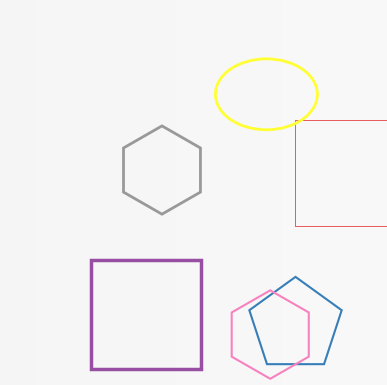[{"shape": "square", "thickness": 0.5, "radius": 0.68, "center": [0.899, 0.551]}, {"shape": "pentagon", "thickness": 1.5, "radius": 0.63, "center": [0.763, 0.155]}, {"shape": "square", "thickness": 2.5, "radius": 0.71, "center": [0.377, 0.183]}, {"shape": "oval", "thickness": 2, "radius": 0.66, "center": [0.688, 0.755]}, {"shape": "hexagon", "thickness": 1.5, "radius": 0.57, "center": [0.697, 0.131]}, {"shape": "hexagon", "thickness": 2, "radius": 0.57, "center": [0.418, 0.558]}]